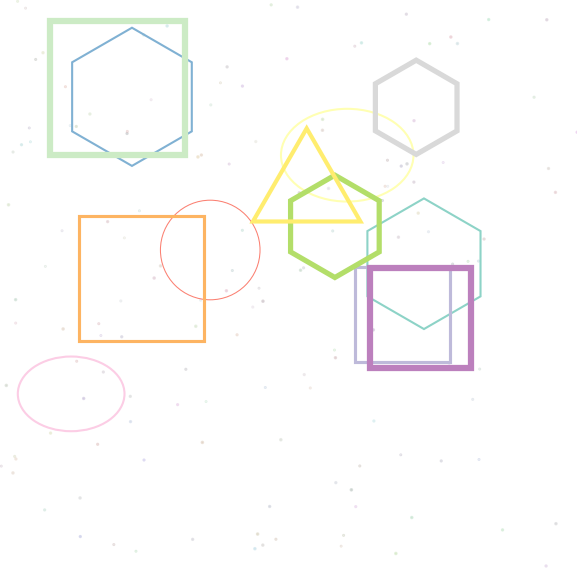[{"shape": "hexagon", "thickness": 1, "radius": 0.57, "center": [0.734, 0.542]}, {"shape": "oval", "thickness": 1, "radius": 0.57, "center": [0.601, 0.73]}, {"shape": "square", "thickness": 1.5, "radius": 0.41, "center": [0.697, 0.454]}, {"shape": "circle", "thickness": 0.5, "radius": 0.43, "center": [0.364, 0.566]}, {"shape": "hexagon", "thickness": 1, "radius": 0.6, "center": [0.229, 0.831]}, {"shape": "square", "thickness": 1.5, "radius": 0.54, "center": [0.245, 0.516]}, {"shape": "hexagon", "thickness": 2.5, "radius": 0.44, "center": [0.58, 0.607]}, {"shape": "oval", "thickness": 1, "radius": 0.46, "center": [0.123, 0.317]}, {"shape": "hexagon", "thickness": 2.5, "radius": 0.41, "center": [0.721, 0.813]}, {"shape": "square", "thickness": 3, "radius": 0.43, "center": [0.728, 0.448]}, {"shape": "square", "thickness": 3, "radius": 0.58, "center": [0.203, 0.847]}, {"shape": "triangle", "thickness": 2, "radius": 0.54, "center": [0.531, 0.669]}]